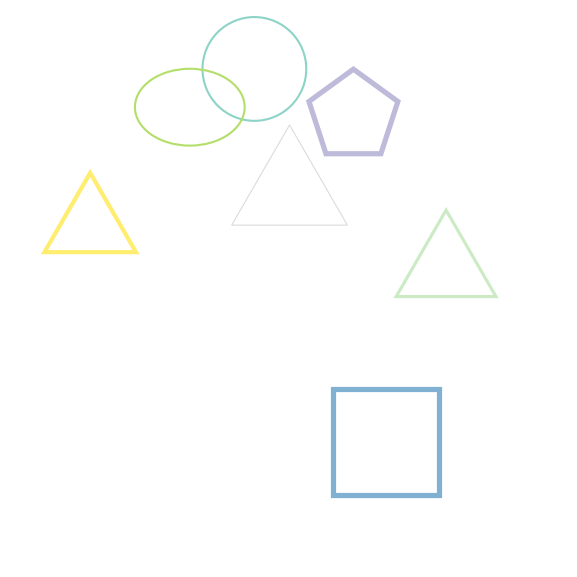[{"shape": "circle", "thickness": 1, "radius": 0.45, "center": [0.441, 0.88]}, {"shape": "pentagon", "thickness": 2.5, "radius": 0.4, "center": [0.612, 0.798]}, {"shape": "square", "thickness": 2.5, "radius": 0.46, "center": [0.669, 0.234]}, {"shape": "oval", "thickness": 1, "radius": 0.48, "center": [0.329, 0.814]}, {"shape": "triangle", "thickness": 0.5, "radius": 0.58, "center": [0.501, 0.667]}, {"shape": "triangle", "thickness": 1.5, "radius": 0.5, "center": [0.772, 0.535]}, {"shape": "triangle", "thickness": 2, "radius": 0.46, "center": [0.156, 0.608]}]